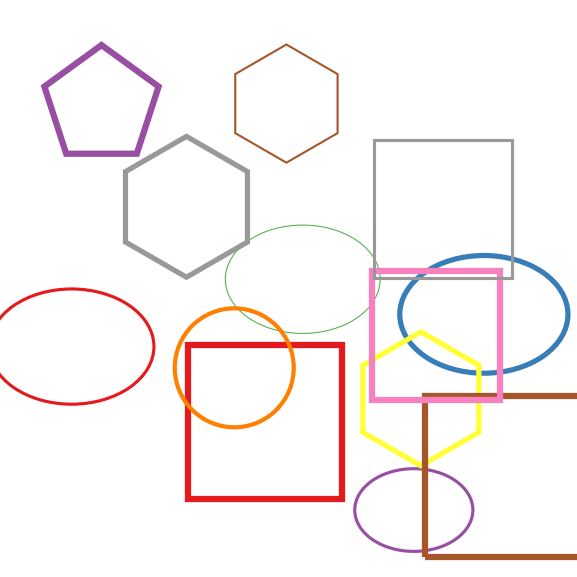[{"shape": "oval", "thickness": 1.5, "radius": 0.71, "center": [0.124, 0.399]}, {"shape": "square", "thickness": 3, "radius": 0.66, "center": [0.459, 0.269]}, {"shape": "oval", "thickness": 2.5, "radius": 0.73, "center": [0.838, 0.455]}, {"shape": "oval", "thickness": 0.5, "radius": 0.67, "center": [0.524, 0.516]}, {"shape": "pentagon", "thickness": 3, "radius": 0.52, "center": [0.176, 0.817]}, {"shape": "oval", "thickness": 1.5, "radius": 0.51, "center": [0.717, 0.116]}, {"shape": "circle", "thickness": 2, "radius": 0.51, "center": [0.406, 0.362]}, {"shape": "hexagon", "thickness": 2.5, "radius": 0.58, "center": [0.729, 0.309]}, {"shape": "hexagon", "thickness": 1, "radius": 0.51, "center": [0.496, 0.82]}, {"shape": "square", "thickness": 3, "radius": 0.7, "center": [0.875, 0.174]}, {"shape": "square", "thickness": 3, "radius": 0.56, "center": [0.755, 0.418]}, {"shape": "hexagon", "thickness": 2.5, "radius": 0.61, "center": [0.323, 0.641]}, {"shape": "square", "thickness": 1.5, "radius": 0.6, "center": [0.767, 0.637]}]